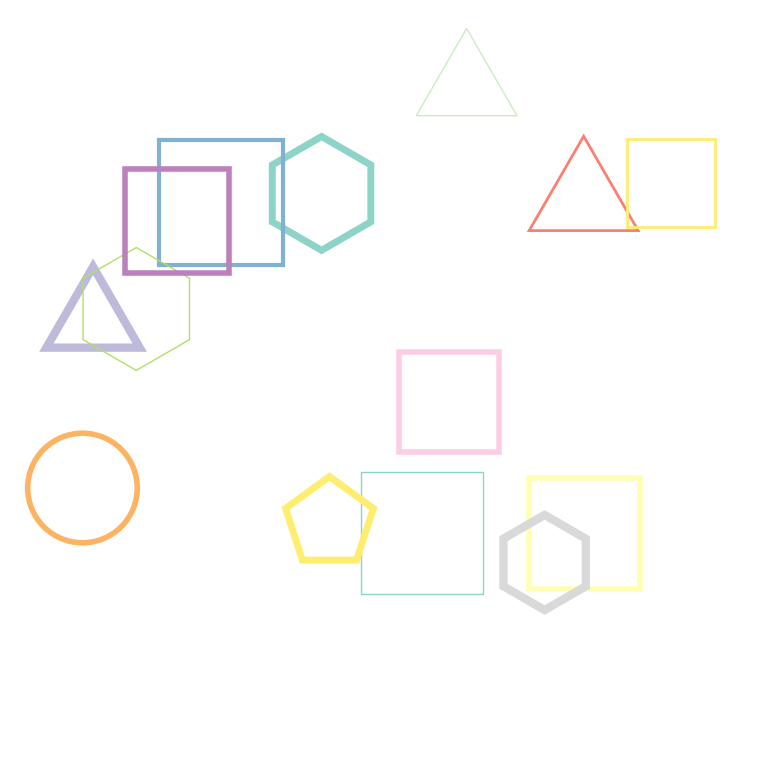[{"shape": "square", "thickness": 0.5, "radius": 0.4, "center": [0.548, 0.308]}, {"shape": "hexagon", "thickness": 2.5, "radius": 0.37, "center": [0.418, 0.749]}, {"shape": "square", "thickness": 2, "radius": 0.36, "center": [0.759, 0.308]}, {"shape": "triangle", "thickness": 3, "radius": 0.35, "center": [0.121, 0.584]}, {"shape": "triangle", "thickness": 1, "radius": 0.41, "center": [0.758, 0.741]}, {"shape": "square", "thickness": 1.5, "radius": 0.4, "center": [0.287, 0.737]}, {"shape": "circle", "thickness": 2, "radius": 0.36, "center": [0.107, 0.366]}, {"shape": "hexagon", "thickness": 0.5, "radius": 0.4, "center": [0.177, 0.599]}, {"shape": "square", "thickness": 2, "radius": 0.32, "center": [0.583, 0.478]}, {"shape": "hexagon", "thickness": 3, "radius": 0.31, "center": [0.707, 0.269]}, {"shape": "square", "thickness": 2, "radius": 0.34, "center": [0.23, 0.713]}, {"shape": "triangle", "thickness": 0.5, "radius": 0.38, "center": [0.606, 0.888]}, {"shape": "square", "thickness": 1, "radius": 0.29, "center": [0.872, 0.762]}, {"shape": "pentagon", "thickness": 2.5, "radius": 0.3, "center": [0.428, 0.321]}]